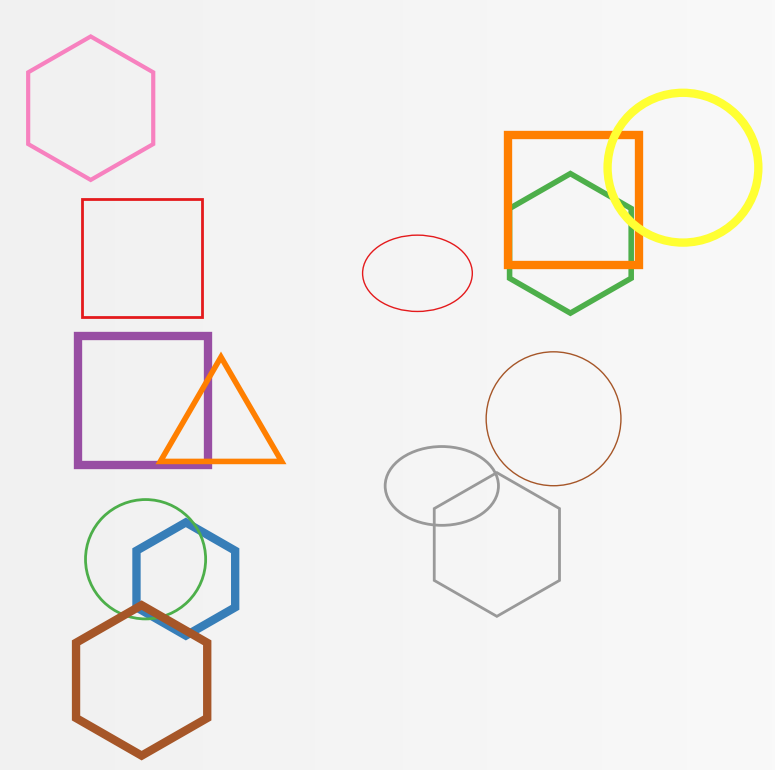[{"shape": "oval", "thickness": 0.5, "radius": 0.35, "center": [0.539, 0.645]}, {"shape": "square", "thickness": 1, "radius": 0.38, "center": [0.183, 0.665]}, {"shape": "hexagon", "thickness": 3, "radius": 0.37, "center": [0.24, 0.248]}, {"shape": "circle", "thickness": 1, "radius": 0.39, "center": [0.188, 0.274]}, {"shape": "hexagon", "thickness": 2, "radius": 0.45, "center": [0.736, 0.684]}, {"shape": "square", "thickness": 3, "radius": 0.42, "center": [0.185, 0.48]}, {"shape": "triangle", "thickness": 2, "radius": 0.45, "center": [0.285, 0.446]}, {"shape": "square", "thickness": 3, "radius": 0.42, "center": [0.74, 0.74]}, {"shape": "circle", "thickness": 3, "radius": 0.49, "center": [0.881, 0.782]}, {"shape": "hexagon", "thickness": 3, "radius": 0.49, "center": [0.183, 0.116]}, {"shape": "circle", "thickness": 0.5, "radius": 0.43, "center": [0.714, 0.456]}, {"shape": "hexagon", "thickness": 1.5, "radius": 0.47, "center": [0.117, 0.859]}, {"shape": "hexagon", "thickness": 1, "radius": 0.47, "center": [0.641, 0.293]}, {"shape": "oval", "thickness": 1, "radius": 0.37, "center": [0.57, 0.369]}]